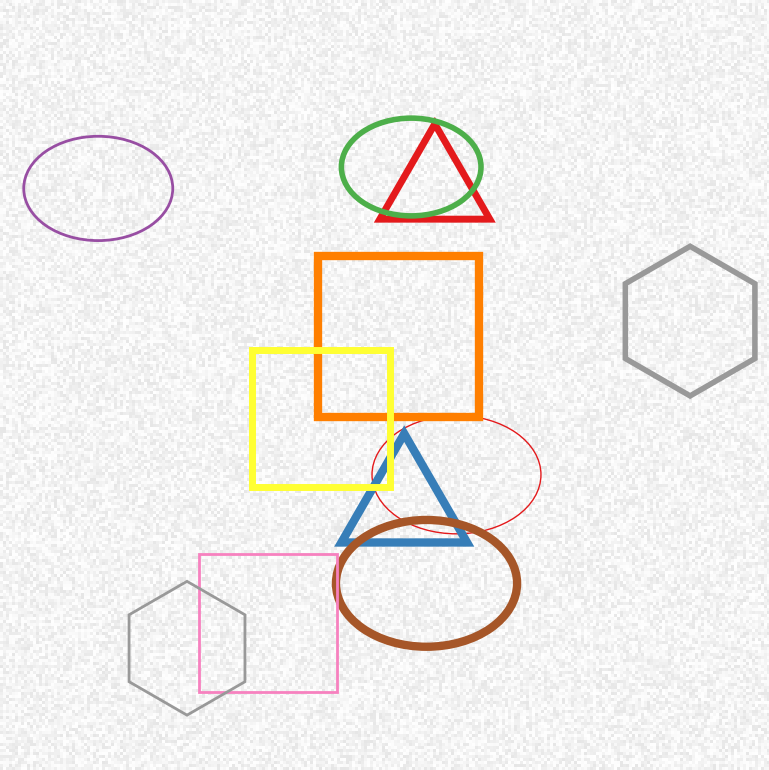[{"shape": "triangle", "thickness": 2.5, "radius": 0.41, "center": [0.565, 0.757]}, {"shape": "oval", "thickness": 0.5, "radius": 0.55, "center": [0.593, 0.384]}, {"shape": "triangle", "thickness": 3, "radius": 0.47, "center": [0.525, 0.343]}, {"shape": "oval", "thickness": 2, "radius": 0.45, "center": [0.534, 0.783]}, {"shape": "oval", "thickness": 1, "radius": 0.48, "center": [0.128, 0.755]}, {"shape": "square", "thickness": 3, "radius": 0.52, "center": [0.517, 0.563]}, {"shape": "square", "thickness": 2.5, "radius": 0.45, "center": [0.417, 0.456]}, {"shape": "oval", "thickness": 3, "radius": 0.59, "center": [0.554, 0.242]}, {"shape": "square", "thickness": 1, "radius": 0.45, "center": [0.348, 0.191]}, {"shape": "hexagon", "thickness": 2, "radius": 0.49, "center": [0.896, 0.583]}, {"shape": "hexagon", "thickness": 1, "radius": 0.43, "center": [0.243, 0.158]}]